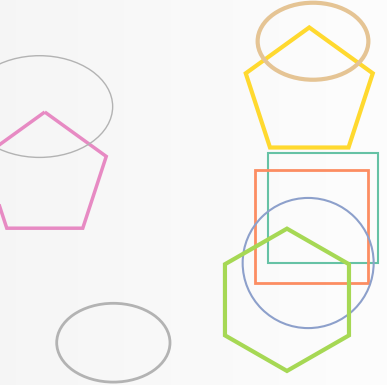[{"shape": "square", "thickness": 1.5, "radius": 0.71, "center": [0.834, 0.46]}, {"shape": "square", "thickness": 2, "radius": 0.73, "center": [0.803, 0.412]}, {"shape": "circle", "thickness": 1.5, "radius": 0.85, "center": [0.795, 0.317]}, {"shape": "pentagon", "thickness": 2.5, "radius": 0.83, "center": [0.116, 0.542]}, {"shape": "hexagon", "thickness": 3, "radius": 0.92, "center": [0.741, 0.221]}, {"shape": "pentagon", "thickness": 3, "radius": 0.86, "center": [0.798, 0.756]}, {"shape": "oval", "thickness": 3, "radius": 0.71, "center": [0.808, 0.893]}, {"shape": "oval", "thickness": 2, "radius": 0.73, "center": [0.293, 0.11]}, {"shape": "oval", "thickness": 1, "radius": 0.94, "center": [0.102, 0.723]}]